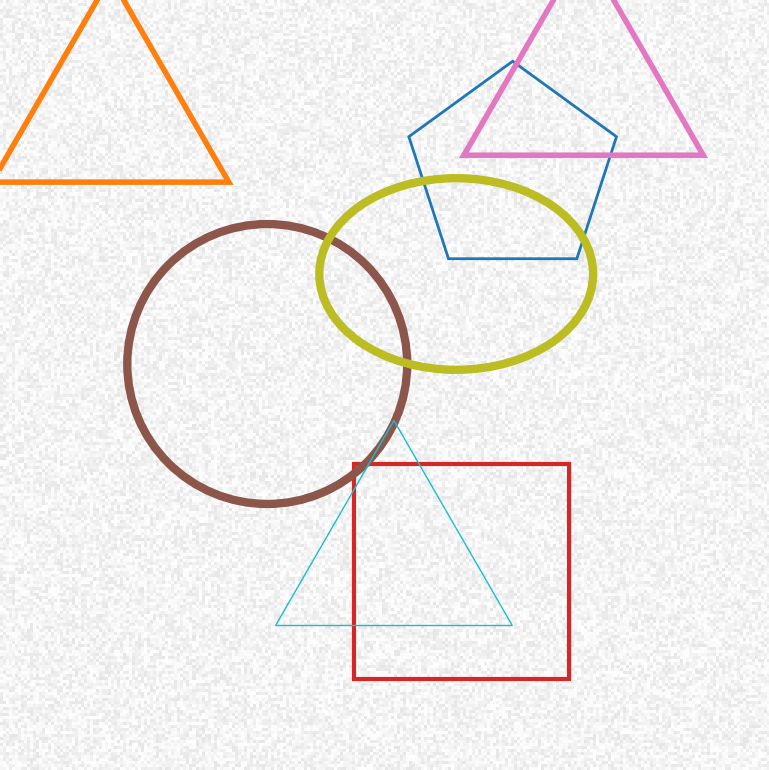[{"shape": "pentagon", "thickness": 1, "radius": 0.71, "center": [0.666, 0.779]}, {"shape": "triangle", "thickness": 2, "radius": 0.89, "center": [0.143, 0.852]}, {"shape": "square", "thickness": 1.5, "radius": 0.7, "center": [0.6, 0.257]}, {"shape": "circle", "thickness": 3, "radius": 0.91, "center": [0.347, 0.527]}, {"shape": "triangle", "thickness": 2, "radius": 0.9, "center": [0.758, 0.888]}, {"shape": "oval", "thickness": 3, "radius": 0.89, "center": [0.592, 0.644]}, {"shape": "triangle", "thickness": 0.5, "radius": 0.89, "center": [0.512, 0.276]}]